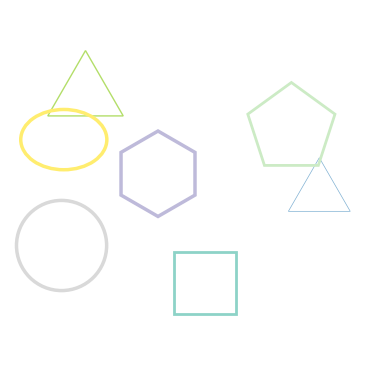[{"shape": "square", "thickness": 2, "radius": 0.4, "center": [0.533, 0.266]}, {"shape": "hexagon", "thickness": 2.5, "radius": 0.55, "center": [0.41, 0.549]}, {"shape": "triangle", "thickness": 0.5, "radius": 0.46, "center": [0.829, 0.497]}, {"shape": "triangle", "thickness": 1, "radius": 0.57, "center": [0.222, 0.755]}, {"shape": "circle", "thickness": 2.5, "radius": 0.59, "center": [0.16, 0.362]}, {"shape": "pentagon", "thickness": 2, "radius": 0.6, "center": [0.757, 0.667]}, {"shape": "oval", "thickness": 2.5, "radius": 0.56, "center": [0.166, 0.637]}]